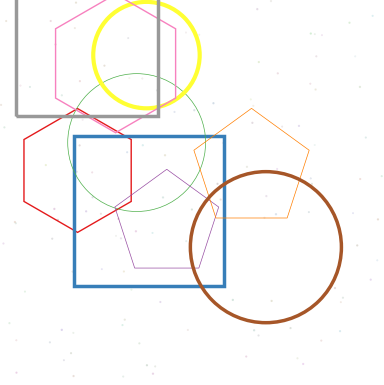[{"shape": "hexagon", "thickness": 1, "radius": 0.8, "center": [0.202, 0.557]}, {"shape": "square", "thickness": 2.5, "radius": 0.97, "center": [0.388, 0.452]}, {"shape": "circle", "thickness": 0.5, "radius": 0.9, "center": [0.355, 0.63]}, {"shape": "pentagon", "thickness": 0.5, "radius": 0.71, "center": [0.433, 0.418]}, {"shape": "pentagon", "thickness": 0.5, "radius": 0.79, "center": [0.653, 0.561]}, {"shape": "circle", "thickness": 3, "radius": 0.69, "center": [0.38, 0.857]}, {"shape": "circle", "thickness": 2.5, "radius": 0.98, "center": [0.691, 0.358]}, {"shape": "hexagon", "thickness": 1, "radius": 0.9, "center": [0.3, 0.835]}, {"shape": "square", "thickness": 2.5, "radius": 0.92, "center": [0.226, 0.883]}]